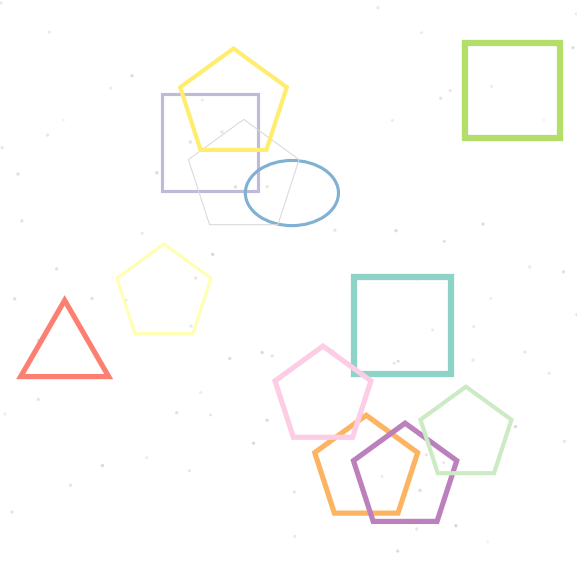[{"shape": "square", "thickness": 3, "radius": 0.42, "center": [0.697, 0.435]}, {"shape": "pentagon", "thickness": 1.5, "radius": 0.43, "center": [0.284, 0.491]}, {"shape": "square", "thickness": 1.5, "radius": 0.42, "center": [0.364, 0.753]}, {"shape": "triangle", "thickness": 2.5, "radius": 0.44, "center": [0.112, 0.391]}, {"shape": "oval", "thickness": 1.5, "radius": 0.4, "center": [0.505, 0.665]}, {"shape": "pentagon", "thickness": 2.5, "radius": 0.47, "center": [0.634, 0.186]}, {"shape": "square", "thickness": 3, "radius": 0.41, "center": [0.888, 0.843]}, {"shape": "pentagon", "thickness": 2.5, "radius": 0.44, "center": [0.559, 0.313]}, {"shape": "pentagon", "thickness": 0.5, "radius": 0.5, "center": [0.422, 0.692]}, {"shape": "pentagon", "thickness": 2.5, "radius": 0.47, "center": [0.701, 0.172]}, {"shape": "pentagon", "thickness": 2, "radius": 0.41, "center": [0.807, 0.247]}, {"shape": "pentagon", "thickness": 2, "radius": 0.49, "center": [0.404, 0.818]}]